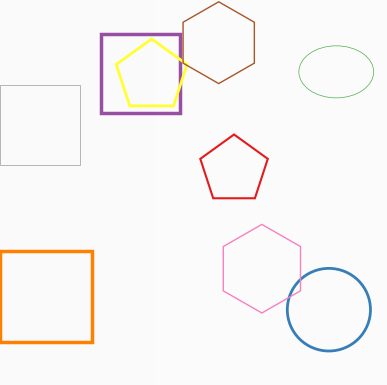[{"shape": "pentagon", "thickness": 1.5, "radius": 0.46, "center": [0.604, 0.559]}, {"shape": "circle", "thickness": 2, "radius": 0.54, "center": [0.849, 0.196]}, {"shape": "oval", "thickness": 0.5, "radius": 0.48, "center": [0.868, 0.813]}, {"shape": "square", "thickness": 2.5, "radius": 0.51, "center": [0.363, 0.809]}, {"shape": "square", "thickness": 2.5, "radius": 0.59, "center": [0.118, 0.231]}, {"shape": "pentagon", "thickness": 2, "radius": 0.48, "center": [0.391, 0.803]}, {"shape": "hexagon", "thickness": 1, "radius": 0.53, "center": [0.564, 0.889]}, {"shape": "hexagon", "thickness": 1, "radius": 0.58, "center": [0.676, 0.302]}, {"shape": "square", "thickness": 0.5, "radius": 0.51, "center": [0.103, 0.675]}]